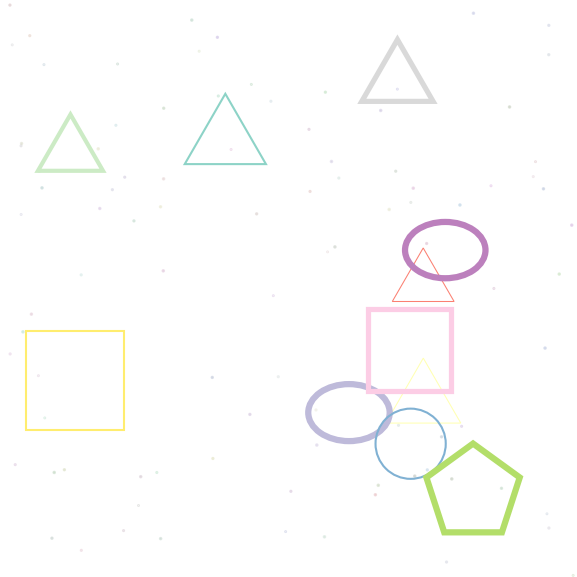[{"shape": "triangle", "thickness": 1, "radius": 0.41, "center": [0.39, 0.756]}, {"shape": "triangle", "thickness": 0.5, "radius": 0.37, "center": [0.733, 0.304]}, {"shape": "oval", "thickness": 3, "radius": 0.35, "center": [0.604, 0.285]}, {"shape": "triangle", "thickness": 0.5, "radius": 0.31, "center": [0.733, 0.508]}, {"shape": "circle", "thickness": 1, "radius": 0.3, "center": [0.711, 0.231]}, {"shape": "pentagon", "thickness": 3, "radius": 0.42, "center": [0.819, 0.146]}, {"shape": "square", "thickness": 2.5, "radius": 0.36, "center": [0.71, 0.393]}, {"shape": "triangle", "thickness": 2.5, "radius": 0.36, "center": [0.688, 0.859]}, {"shape": "oval", "thickness": 3, "radius": 0.35, "center": [0.771, 0.566]}, {"shape": "triangle", "thickness": 2, "radius": 0.33, "center": [0.122, 0.736]}, {"shape": "square", "thickness": 1, "radius": 0.43, "center": [0.13, 0.34]}]